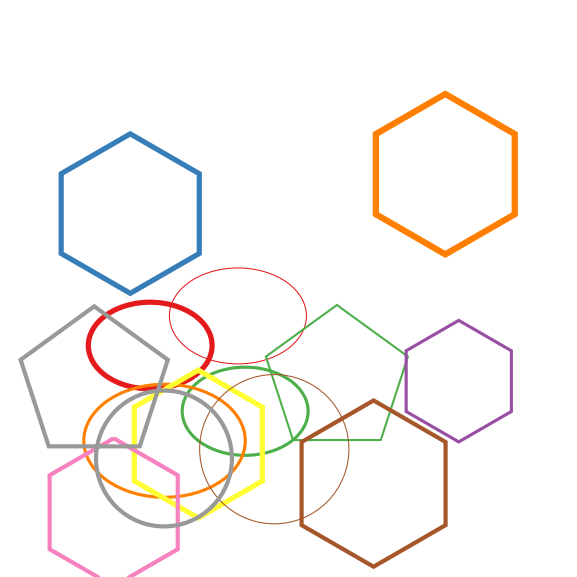[{"shape": "oval", "thickness": 0.5, "radius": 0.59, "center": [0.412, 0.452]}, {"shape": "oval", "thickness": 2.5, "radius": 0.54, "center": [0.26, 0.401]}, {"shape": "hexagon", "thickness": 2.5, "radius": 0.69, "center": [0.226, 0.629]}, {"shape": "oval", "thickness": 1.5, "radius": 0.55, "center": [0.425, 0.287]}, {"shape": "pentagon", "thickness": 1, "radius": 0.65, "center": [0.583, 0.342]}, {"shape": "hexagon", "thickness": 1.5, "radius": 0.53, "center": [0.794, 0.339]}, {"shape": "oval", "thickness": 1.5, "radius": 0.7, "center": [0.285, 0.236]}, {"shape": "hexagon", "thickness": 3, "radius": 0.69, "center": [0.771, 0.698]}, {"shape": "hexagon", "thickness": 2.5, "radius": 0.64, "center": [0.343, 0.23]}, {"shape": "circle", "thickness": 0.5, "radius": 0.65, "center": [0.475, 0.221]}, {"shape": "hexagon", "thickness": 2, "radius": 0.72, "center": [0.647, 0.162]}, {"shape": "hexagon", "thickness": 2, "radius": 0.64, "center": [0.197, 0.112]}, {"shape": "pentagon", "thickness": 2, "radius": 0.67, "center": [0.163, 0.335]}, {"shape": "circle", "thickness": 2, "radius": 0.59, "center": [0.284, 0.205]}]